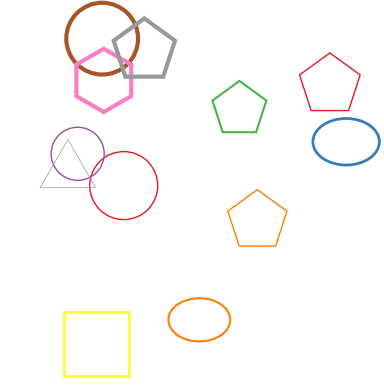[{"shape": "circle", "thickness": 1, "radius": 0.44, "center": [0.321, 0.518]}, {"shape": "pentagon", "thickness": 1, "radius": 0.41, "center": [0.857, 0.78]}, {"shape": "oval", "thickness": 2, "radius": 0.43, "center": [0.899, 0.632]}, {"shape": "pentagon", "thickness": 1.5, "radius": 0.37, "center": [0.622, 0.716]}, {"shape": "circle", "thickness": 1, "radius": 0.34, "center": [0.202, 0.601]}, {"shape": "oval", "thickness": 1.5, "radius": 0.4, "center": [0.518, 0.169]}, {"shape": "pentagon", "thickness": 1, "radius": 0.4, "center": [0.669, 0.426]}, {"shape": "square", "thickness": 2, "radius": 0.42, "center": [0.251, 0.107]}, {"shape": "circle", "thickness": 3, "radius": 0.47, "center": [0.265, 0.9]}, {"shape": "hexagon", "thickness": 3, "radius": 0.41, "center": [0.27, 0.791]}, {"shape": "pentagon", "thickness": 3, "radius": 0.42, "center": [0.375, 0.869]}, {"shape": "triangle", "thickness": 0.5, "radius": 0.42, "center": [0.176, 0.554]}]